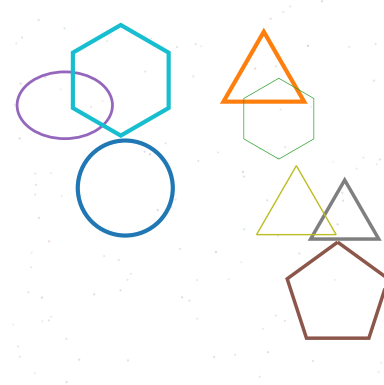[{"shape": "circle", "thickness": 3, "radius": 0.62, "center": [0.325, 0.512]}, {"shape": "triangle", "thickness": 3, "radius": 0.6, "center": [0.685, 0.796]}, {"shape": "hexagon", "thickness": 0.5, "radius": 0.52, "center": [0.724, 0.692]}, {"shape": "oval", "thickness": 2, "radius": 0.62, "center": [0.168, 0.727]}, {"shape": "pentagon", "thickness": 2.5, "radius": 0.69, "center": [0.877, 0.233]}, {"shape": "triangle", "thickness": 2.5, "radius": 0.51, "center": [0.895, 0.43]}, {"shape": "triangle", "thickness": 1, "radius": 0.6, "center": [0.77, 0.45]}, {"shape": "hexagon", "thickness": 3, "radius": 0.72, "center": [0.314, 0.791]}]